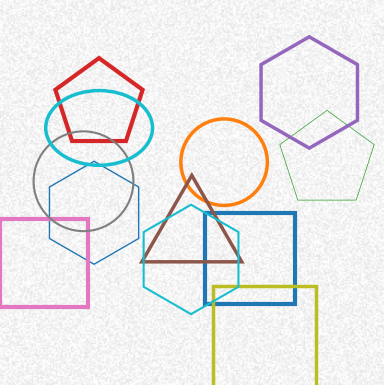[{"shape": "hexagon", "thickness": 1, "radius": 0.67, "center": [0.244, 0.447]}, {"shape": "square", "thickness": 3, "radius": 0.59, "center": [0.649, 0.329]}, {"shape": "circle", "thickness": 2.5, "radius": 0.56, "center": [0.582, 0.579]}, {"shape": "pentagon", "thickness": 0.5, "radius": 0.64, "center": [0.849, 0.584]}, {"shape": "pentagon", "thickness": 3, "radius": 0.6, "center": [0.257, 0.73]}, {"shape": "hexagon", "thickness": 2.5, "radius": 0.72, "center": [0.803, 0.76]}, {"shape": "triangle", "thickness": 2.5, "radius": 0.75, "center": [0.498, 0.395]}, {"shape": "square", "thickness": 3, "radius": 0.57, "center": [0.115, 0.317]}, {"shape": "circle", "thickness": 1.5, "radius": 0.65, "center": [0.217, 0.529]}, {"shape": "square", "thickness": 2.5, "radius": 0.67, "center": [0.687, 0.124]}, {"shape": "hexagon", "thickness": 1.5, "radius": 0.71, "center": [0.496, 0.326]}, {"shape": "oval", "thickness": 2.5, "radius": 0.69, "center": [0.257, 0.668]}]